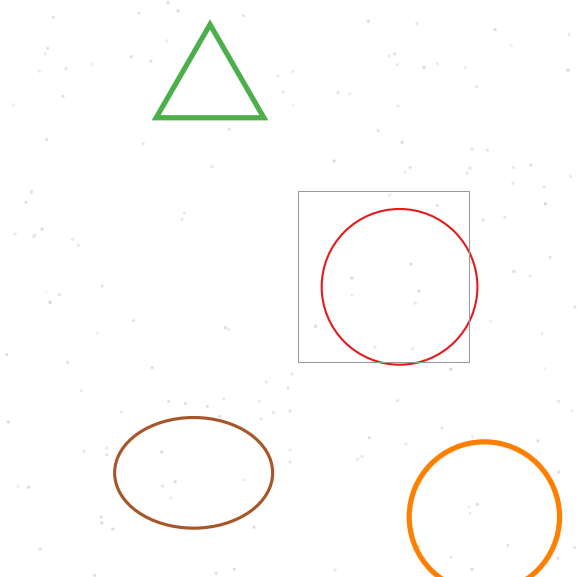[{"shape": "circle", "thickness": 1, "radius": 0.67, "center": [0.692, 0.502]}, {"shape": "triangle", "thickness": 2.5, "radius": 0.54, "center": [0.364, 0.849]}, {"shape": "circle", "thickness": 2.5, "radius": 0.65, "center": [0.839, 0.104]}, {"shape": "oval", "thickness": 1.5, "radius": 0.68, "center": [0.335, 0.18]}, {"shape": "square", "thickness": 0.5, "radius": 0.74, "center": [0.664, 0.52]}]